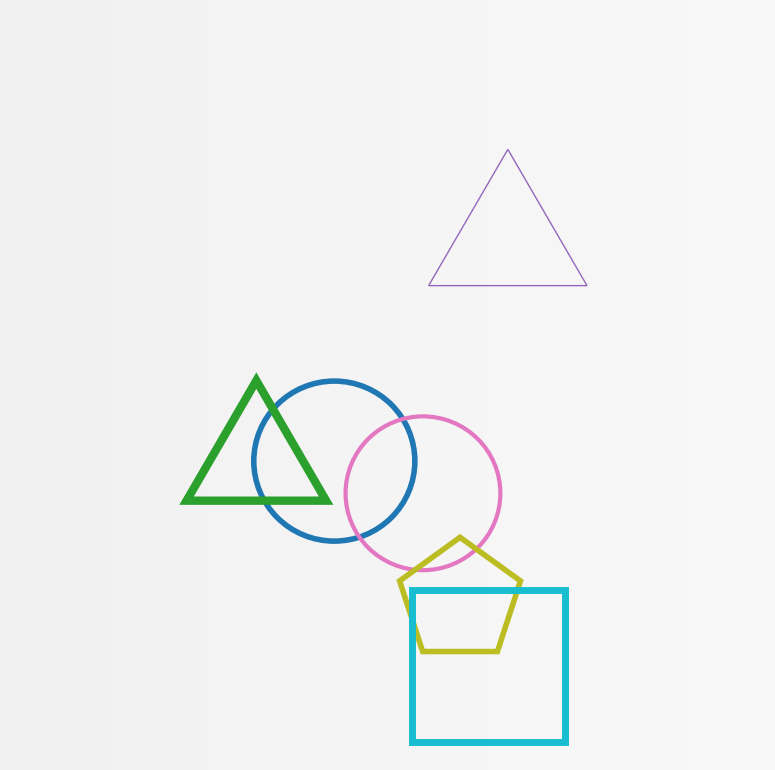[{"shape": "circle", "thickness": 2, "radius": 0.52, "center": [0.431, 0.401]}, {"shape": "triangle", "thickness": 3, "radius": 0.52, "center": [0.331, 0.402]}, {"shape": "triangle", "thickness": 0.5, "radius": 0.59, "center": [0.655, 0.688]}, {"shape": "circle", "thickness": 1.5, "radius": 0.5, "center": [0.546, 0.359]}, {"shape": "pentagon", "thickness": 2, "radius": 0.41, "center": [0.594, 0.22]}, {"shape": "square", "thickness": 2.5, "radius": 0.49, "center": [0.63, 0.135]}]